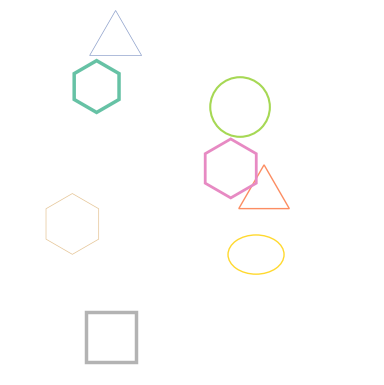[{"shape": "hexagon", "thickness": 2.5, "radius": 0.34, "center": [0.251, 0.775]}, {"shape": "triangle", "thickness": 1, "radius": 0.38, "center": [0.686, 0.496]}, {"shape": "triangle", "thickness": 0.5, "radius": 0.39, "center": [0.3, 0.895]}, {"shape": "hexagon", "thickness": 2, "radius": 0.38, "center": [0.599, 0.563]}, {"shape": "circle", "thickness": 1.5, "radius": 0.39, "center": [0.624, 0.722]}, {"shape": "oval", "thickness": 1, "radius": 0.36, "center": [0.665, 0.339]}, {"shape": "hexagon", "thickness": 0.5, "radius": 0.39, "center": [0.188, 0.418]}, {"shape": "square", "thickness": 2.5, "radius": 0.33, "center": [0.289, 0.124]}]